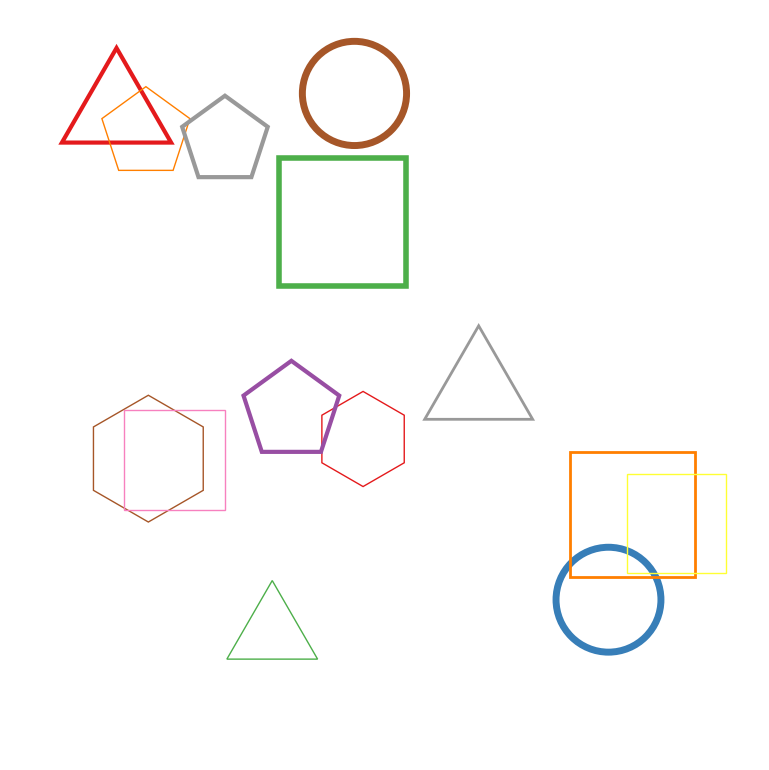[{"shape": "hexagon", "thickness": 0.5, "radius": 0.31, "center": [0.472, 0.43]}, {"shape": "triangle", "thickness": 1.5, "radius": 0.41, "center": [0.151, 0.856]}, {"shape": "circle", "thickness": 2.5, "radius": 0.34, "center": [0.79, 0.221]}, {"shape": "square", "thickness": 2, "radius": 0.41, "center": [0.445, 0.712]}, {"shape": "triangle", "thickness": 0.5, "radius": 0.34, "center": [0.354, 0.178]}, {"shape": "pentagon", "thickness": 1.5, "radius": 0.33, "center": [0.378, 0.466]}, {"shape": "pentagon", "thickness": 0.5, "radius": 0.3, "center": [0.189, 0.827]}, {"shape": "square", "thickness": 1, "radius": 0.41, "center": [0.822, 0.332]}, {"shape": "square", "thickness": 0.5, "radius": 0.32, "center": [0.879, 0.321]}, {"shape": "circle", "thickness": 2.5, "radius": 0.34, "center": [0.46, 0.879]}, {"shape": "hexagon", "thickness": 0.5, "radius": 0.41, "center": [0.193, 0.404]}, {"shape": "square", "thickness": 0.5, "radius": 0.33, "center": [0.227, 0.402]}, {"shape": "triangle", "thickness": 1, "radius": 0.4, "center": [0.622, 0.496]}, {"shape": "pentagon", "thickness": 1.5, "radius": 0.29, "center": [0.292, 0.817]}]